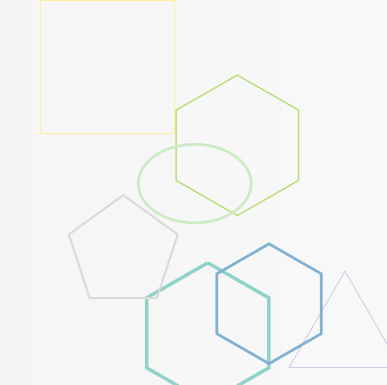[{"shape": "hexagon", "thickness": 2.5, "radius": 0.91, "center": [0.536, 0.135]}, {"shape": "triangle", "thickness": 0.5, "radius": 0.83, "center": [0.89, 0.129]}, {"shape": "hexagon", "thickness": 2, "radius": 0.78, "center": [0.694, 0.211]}, {"shape": "hexagon", "thickness": 1, "radius": 0.91, "center": [0.612, 0.623]}, {"shape": "pentagon", "thickness": 1.5, "radius": 0.74, "center": [0.318, 0.345]}, {"shape": "oval", "thickness": 2, "radius": 0.73, "center": [0.503, 0.523]}, {"shape": "square", "thickness": 0.5, "radius": 0.87, "center": [0.276, 0.827]}]